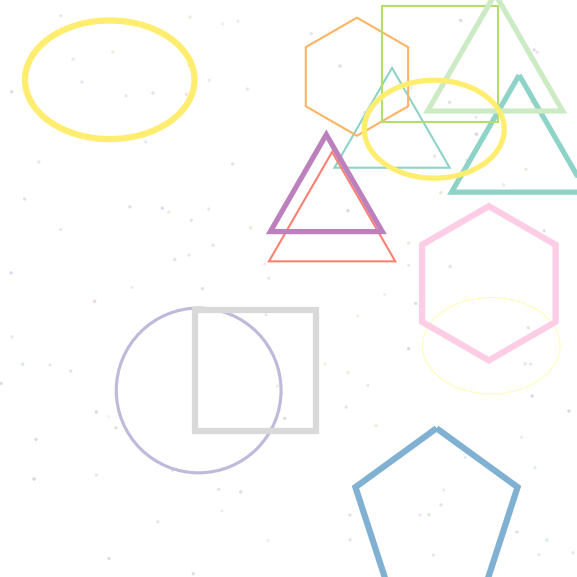[{"shape": "triangle", "thickness": 1, "radius": 0.58, "center": [0.679, 0.766]}, {"shape": "triangle", "thickness": 2.5, "radius": 0.68, "center": [0.899, 0.734]}, {"shape": "oval", "thickness": 0.5, "radius": 0.6, "center": [0.851, 0.401]}, {"shape": "circle", "thickness": 1.5, "radius": 0.71, "center": [0.344, 0.323]}, {"shape": "triangle", "thickness": 1, "radius": 0.63, "center": [0.575, 0.61]}, {"shape": "pentagon", "thickness": 3, "radius": 0.74, "center": [0.756, 0.11]}, {"shape": "hexagon", "thickness": 1, "radius": 0.51, "center": [0.618, 0.866]}, {"shape": "square", "thickness": 1, "radius": 0.5, "center": [0.763, 0.888]}, {"shape": "hexagon", "thickness": 3, "radius": 0.67, "center": [0.847, 0.509]}, {"shape": "square", "thickness": 3, "radius": 0.52, "center": [0.443, 0.357]}, {"shape": "triangle", "thickness": 2.5, "radius": 0.56, "center": [0.565, 0.654]}, {"shape": "triangle", "thickness": 2.5, "radius": 0.68, "center": [0.857, 0.874]}, {"shape": "oval", "thickness": 2.5, "radius": 0.61, "center": [0.752, 0.775]}, {"shape": "oval", "thickness": 3, "radius": 0.73, "center": [0.19, 0.861]}]